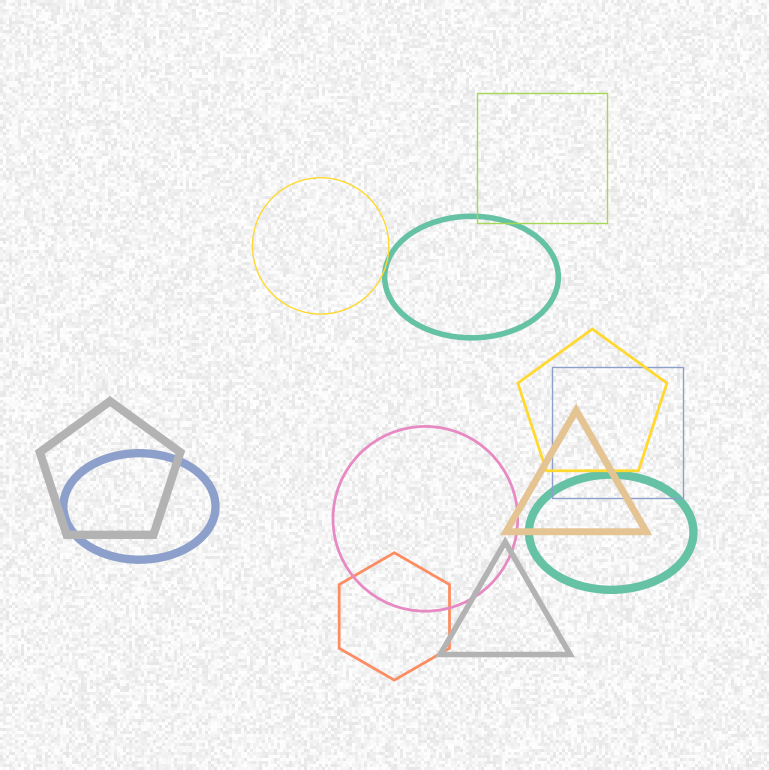[{"shape": "oval", "thickness": 3, "radius": 0.53, "center": [0.794, 0.309]}, {"shape": "oval", "thickness": 2, "radius": 0.56, "center": [0.612, 0.64]}, {"shape": "hexagon", "thickness": 1, "radius": 0.41, "center": [0.512, 0.199]}, {"shape": "square", "thickness": 0.5, "radius": 0.43, "center": [0.802, 0.438]}, {"shape": "oval", "thickness": 3, "radius": 0.49, "center": [0.181, 0.342]}, {"shape": "circle", "thickness": 1, "radius": 0.6, "center": [0.552, 0.326]}, {"shape": "square", "thickness": 0.5, "radius": 0.42, "center": [0.704, 0.795]}, {"shape": "pentagon", "thickness": 1, "radius": 0.51, "center": [0.769, 0.471]}, {"shape": "circle", "thickness": 0.5, "radius": 0.44, "center": [0.416, 0.681]}, {"shape": "triangle", "thickness": 2.5, "radius": 0.53, "center": [0.748, 0.362]}, {"shape": "triangle", "thickness": 2, "radius": 0.49, "center": [0.656, 0.199]}, {"shape": "pentagon", "thickness": 3, "radius": 0.48, "center": [0.143, 0.383]}]